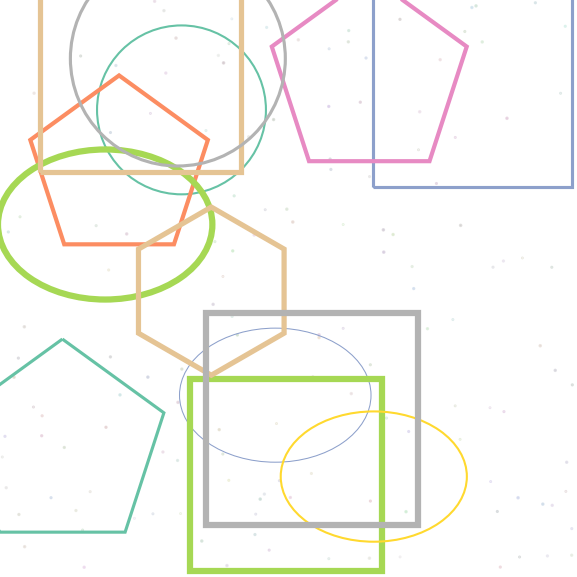[{"shape": "pentagon", "thickness": 1.5, "radius": 0.92, "center": [0.108, 0.227]}, {"shape": "circle", "thickness": 1, "radius": 0.73, "center": [0.314, 0.809]}, {"shape": "pentagon", "thickness": 2, "radius": 0.81, "center": [0.206, 0.707]}, {"shape": "oval", "thickness": 0.5, "radius": 0.83, "center": [0.477, 0.315]}, {"shape": "square", "thickness": 1.5, "radius": 0.86, "center": [0.818, 0.847]}, {"shape": "pentagon", "thickness": 2, "radius": 0.89, "center": [0.639, 0.864]}, {"shape": "oval", "thickness": 3, "radius": 0.93, "center": [0.182, 0.61]}, {"shape": "square", "thickness": 3, "radius": 0.83, "center": [0.495, 0.177]}, {"shape": "oval", "thickness": 1, "radius": 0.81, "center": [0.647, 0.174]}, {"shape": "hexagon", "thickness": 2.5, "radius": 0.73, "center": [0.366, 0.495]}, {"shape": "square", "thickness": 2.5, "radius": 0.87, "center": [0.243, 0.875]}, {"shape": "circle", "thickness": 1.5, "radius": 0.93, "center": [0.308, 0.898]}, {"shape": "square", "thickness": 3, "radius": 0.92, "center": [0.54, 0.274]}]